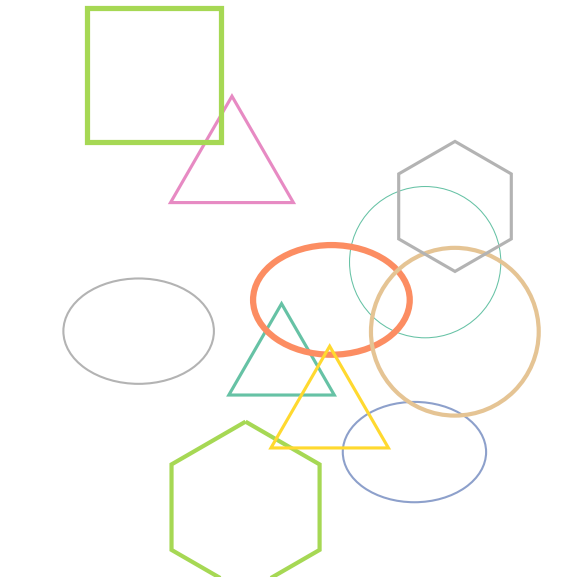[{"shape": "circle", "thickness": 0.5, "radius": 0.65, "center": [0.736, 0.545]}, {"shape": "triangle", "thickness": 1.5, "radius": 0.53, "center": [0.488, 0.368]}, {"shape": "oval", "thickness": 3, "radius": 0.68, "center": [0.574, 0.48]}, {"shape": "oval", "thickness": 1, "radius": 0.62, "center": [0.718, 0.216]}, {"shape": "triangle", "thickness": 1.5, "radius": 0.61, "center": [0.402, 0.71]}, {"shape": "hexagon", "thickness": 2, "radius": 0.74, "center": [0.425, 0.121]}, {"shape": "square", "thickness": 2.5, "radius": 0.58, "center": [0.267, 0.87]}, {"shape": "triangle", "thickness": 1.5, "radius": 0.59, "center": [0.571, 0.282]}, {"shape": "circle", "thickness": 2, "radius": 0.73, "center": [0.788, 0.425]}, {"shape": "oval", "thickness": 1, "radius": 0.65, "center": [0.24, 0.426]}, {"shape": "hexagon", "thickness": 1.5, "radius": 0.56, "center": [0.788, 0.642]}]